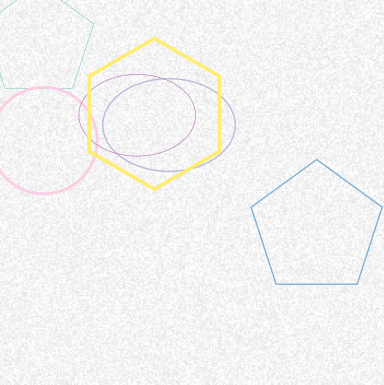[{"shape": "pentagon", "thickness": 0.5, "radius": 0.75, "center": [0.101, 0.892]}, {"shape": "oval", "thickness": 1, "radius": 0.86, "center": [0.439, 0.675]}, {"shape": "pentagon", "thickness": 1, "radius": 0.9, "center": [0.822, 0.407]}, {"shape": "circle", "thickness": 2, "radius": 0.69, "center": [0.114, 0.635]}, {"shape": "oval", "thickness": 0.5, "radius": 0.76, "center": [0.356, 0.701]}, {"shape": "hexagon", "thickness": 2.5, "radius": 0.98, "center": [0.401, 0.704]}]